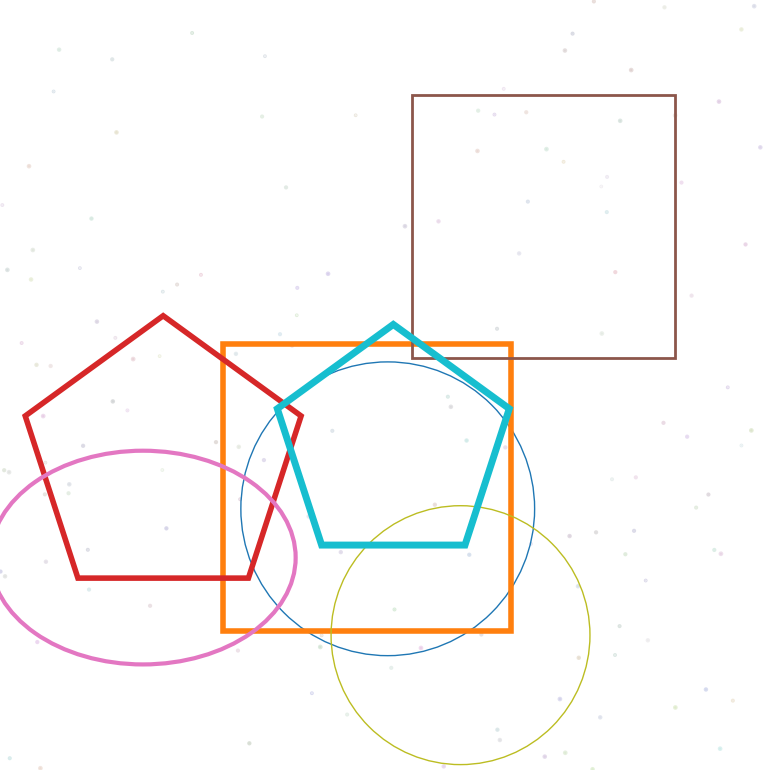[{"shape": "circle", "thickness": 0.5, "radius": 0.95, "center": [0.504, 0.339]}, {"shape": "square", "thickness": 2, "radius": 0.93, "center": [0.477, 0.367]}, {"shape": "pentagon", "thickness": 2, "radius": 0.94, "center": [0.212, 0.402]}, {"shape": "square", "thickness": 1, "radius": 0.85, "center": [0.705, 0.706]}, {"shape": "oval", "thickness": 1.5, "radius": 0.99, "center": [0.186, 0.276]}, {"shape": "circle", "thickness": 0.5, "radius": 0.84, "center": [0.598, 0.175]}, {"shape": "pentagon", "thickness": 2.5, "radius": 0.79, "center": [0.511, 0.42]}]